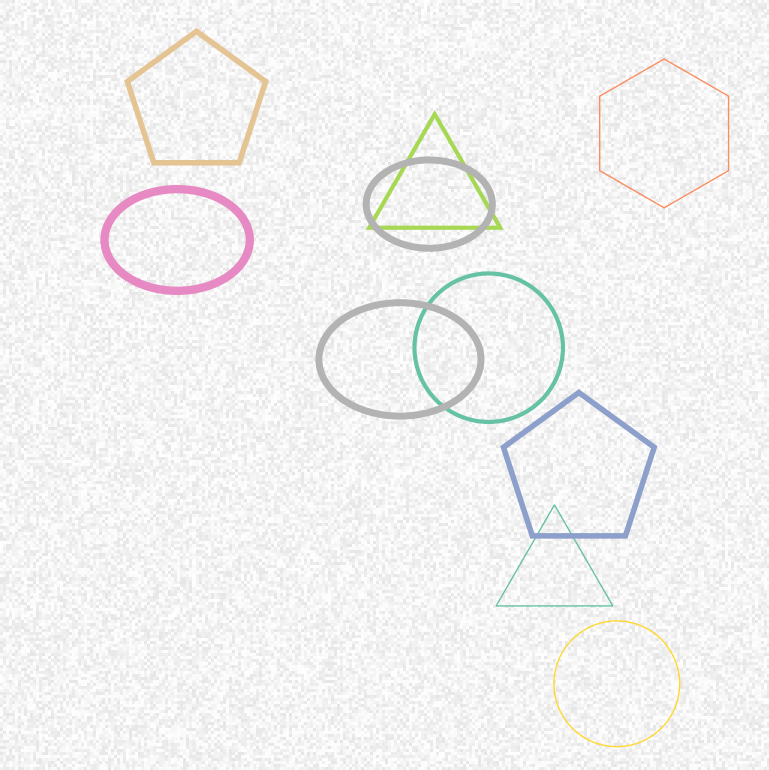[{"shape": "circle", "thickness": 1.5, "radius": 0.48, "center": [0.635, 0.548]}, {"shape": "triangle", "thickness": 0.5, "radius": 0.44, "center": [0.72, 0.257]}, {"shape": "hexagon", "thickness": 0.5, "radius": 0.48, "center": [0.863, 0.827]}, {"shape": "pentagon", "thickness": 2, "radius": 0.51, "center": [0.752, 0.387]}, {"shape": "oval", "thickness": 3, "radius": 0.47, "center": [0.23, 0.688]}, {"shape": "triangle", "thickness": 1.5, "radius": 0.49, "center": [0.565, 0.753]}, {"shape": "circle", "thickness": 0.5, "radius": 0.41, "center": [0.801, 0.112]}, {"shape": "pentagon", "thickness": 2, "radius": 0.47, "center": [0.255, 0.865]}, {"shape": "oval", "thickness": 2.5, "radius": 0.53, "center": [0.519, 0.533]}, {"shape": "oval", "thickness": 2.5, "radius": 0.41, "center": [0.558, 0.735]}]